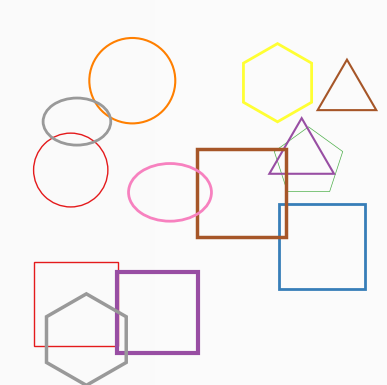[{"shape": "square", "thickness": 1, "radius": 0.55, "center": [0.196, 0.211]}, {"shape": "circle", "thickness": 1, "radius": 0.48, "center": [0.183, 0.558]}, {"shape": "square", "thickness": 2, "radius": 0.55, "center": [0.831, 0.359]}, {"shape": "pentagon", "thickness": 0.5, "radius": 0.46, "center": [0.796, 0.578]}, {"shape": "square", "thickness": 3, "radius": 0.52, "center": [0.406, 0.188]}, {"shape": "triangle", "thickness": 1.5, "radius": 0.48, "center": [0.778, 0.597]}, {"shape": "circle", "thickness": 1.5, "radius": 0.55, "center": [0.341, 0.79]}, {"shape": "hexagon", "thickness": 2, "radius": 0.51, "center": [0.716, 0.785]}, {"shape": "triangle", "thickness": 1.5, "radius": 0.44, "center": [0.895, 0.758]}, {"shape": "square", "thickness": 2.5, "radius": 0.57, "center": [0.623, 0.498]}, {"shape": "oval", "thickness": 2, "radius": 0.53, "center": [0.439, 0.5]}, {"shape": "hexagon", "thickness": 2.5, "radius": 0.59, "center": [0.223, 0.118]}, {"shape": "oval", "thickness": 2, "radius": 0.44, "center": [0.199, 0.684]}]